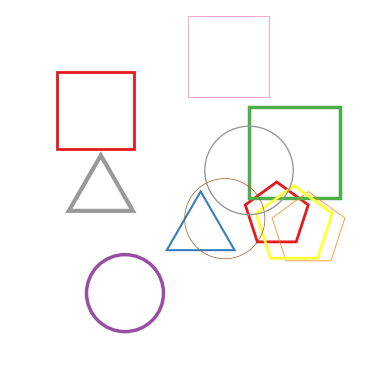[{"shape": "square", "thickness": 2, "radius": 0.5, "center": [0.248, 0.712]}, {"shape": "pentagon", "thickness": 2, "radius": 0.43, "center": [0.719, 0.441]}, {"shape": "triangle", "thickness": 1.5, "radius": 0.51, "center": [0.521, 0.401]}, {"shape": "square", "thickness": 2.5, "radius": 0.59, "center": [0.765, 0.604]}, {"shape": "circle", "thickness": 2.5, "radius": 0.5, "center": [0.325, 0.239]}, {"shape": "pentagon", "thickness": 0.5, "radius": 0.5, "center": [0.801, 0.403]}, {"shape": "pentagon", "thickness": 2, "radius": 0.52, "center": [0.764, 0.414]}, {"shape": "circle", "thickness": 0.5, "radius": 0.52, "center": [0.584, 0.432]}, {"shape": "square", "thickness": 0.5, "radius": 0.52, "center": [0.594, 0.854]}, {"shape": "circle", "thickness": 1, "radius": 0.57, "center": [0.647, 0.557]}, {"shape": "triangle", "thickness": 3, "radius": 0.48, "center": [0.262, 0.5]}]